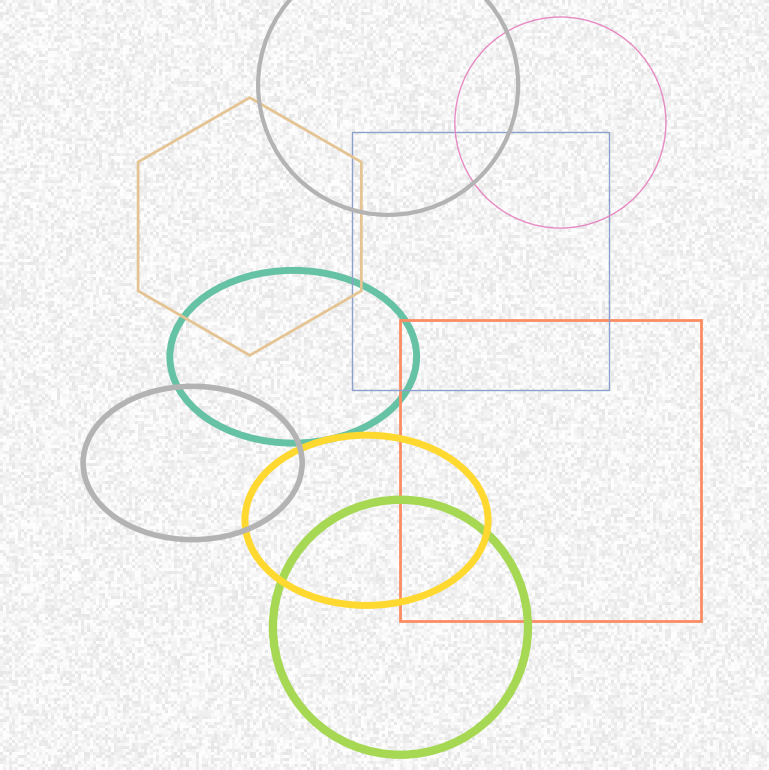[{"shape": "oval", "thickness": 2.5, "radius": 0.8, "center": [0.381, 0.537]}, {"shape": "square", "thickness": 1, "radius": 0.98, "center": [0.715, 0.389]}, {"shape": "square", "thickness": 0.5, "radius": 0.83, "center": [0.624, 0.661]}, {"shape": "circle", "thickness": 0.5, "radius": 0.69, "center": [0.728, 0.841]}, {"shape": "circle", "thickness": 3, "radius": 0.83, "center": [0.52, 0.185]}, {"shape": "oval", "thickness": 2.5, "radius": 0.79, "center": [0.476, 0.324]}, {"shape": "hexagon", "thickness": 1, "radius": 0.84, "center": [0.324, 0.706]}, {"shape": "oval", "thickness": 2, "radius": 0.71, "center": [0.25, 0.399]}, {"shape": "circle", "thickness": 1.5, "radius": 0.84, "center": [0.504, 0.89]}]